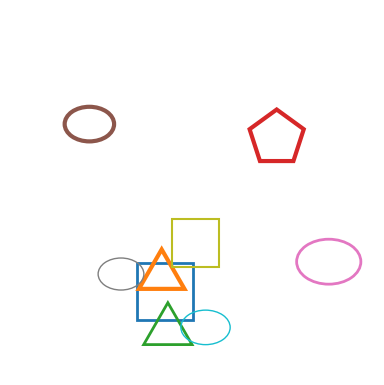[{"shape": "square", "thickness": 2, "radius": 0.37, "center": [0.429, 0.242]}, {"shape": "triangle", "thickness": 3, "radius": 0.34, "center": [0.42, 0.284]}, {"shape": "triangle", "thickness": 2, "radius": 0.36, "center": [0.436, 0.141]}, {"shape": "pentagon", "thickness": 3, "radius": 0.37, "center": [0.719, 0.642]}, {"shape": "oval", "thickness": 3, "radius": 0.32, "center": [0.232, 0.678]}, {"shape": "oval", "thickness": 2, "radius": 0.42, "center": [0.854, 0.32]}, {"shape": "oval", "thickness": 1, "radius": 0.3, "center": [0.314, 0.288]}, {"shape": "square", "thickness": 1.5, "radius": 0.31, "center": [0.508, 0.369]}, {"shape": "oval", "thickness": 1, "radius": 0.32, "center": [0.534, 0.15]}]